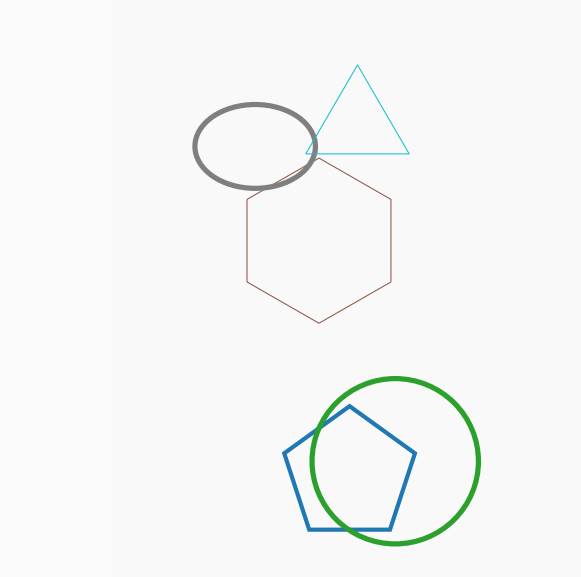[{"shape": "pentagon", "thickness": 2, "radius": 0.59, "center": [0.601, 0.178]}, {"shape": "circle", "thickness": 2.5, "radius": 0.72, "center": [0.68, 0.2]}, {"shape": "hexagon", "thickness": 0.5, "radius": 0.71, "center": [0.549, 0.582]}, {"shape": "oval", "thickness": 2.5, "radius": 0.52, "center": [0.439, 0.746]}, {"shape": "triangle", "thickness": 0.5, "radius": 0.51, "center": [0.615, 0.784]}]